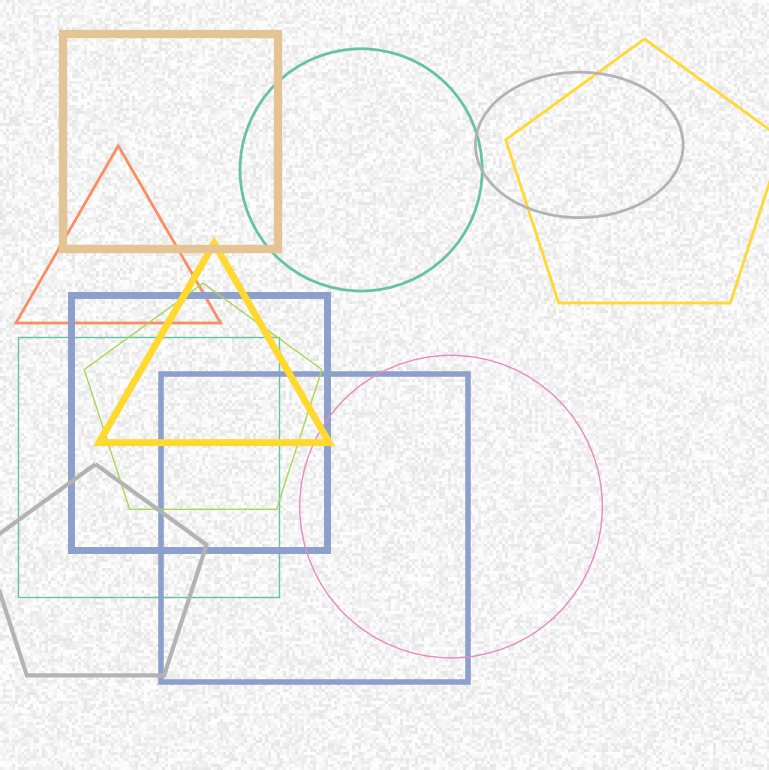[{"shape": "circle", "thickness": 1, "radius": 0.79, "center": [0.469, 0.779]}, {"shape": "square", "thickness": 0.5, "radius": 0.85, "center": [0.193, 0.394]}, {"shape": "triangle", "thickness": 1, "radius": 0.77, "center": [0.154, 0.657]}, {"shape": "square", "thickness": 2, "radius": 1.0, "center": [0.408, 0.314]}, {"shape": "square", "thickness": 2.5, "radius": 0.83, "center": [0.258, 0.452]}, {"shape": "circle", "thickness": 0.5, "radius": 0.98, "center": [0.586, 0.342]}, {"shape": "pentagon", "thickness": 0.5, "radius": 0.81, "center": [0.264, 0.47]}, {"shape": "triangle", "thickness": 2.5, "radius": 0.86, "center": [0.278, 0.511]}, {"shape": "pentagon", "thickness": 1, "radius": 0.95, "center": [0.837, 0.76]}, {"shape": "square", "thickness": 3, "radius": 0.7, "center": [0.221, 0.816]}, {"shape": "oval", "thickness": 1, "radius": 0.67, "center": [0.752, 0.812]}, {"shape": "pentagon", "thickness": 1.5, "radius": 0.76, "center": [0.124, 0.246]}]